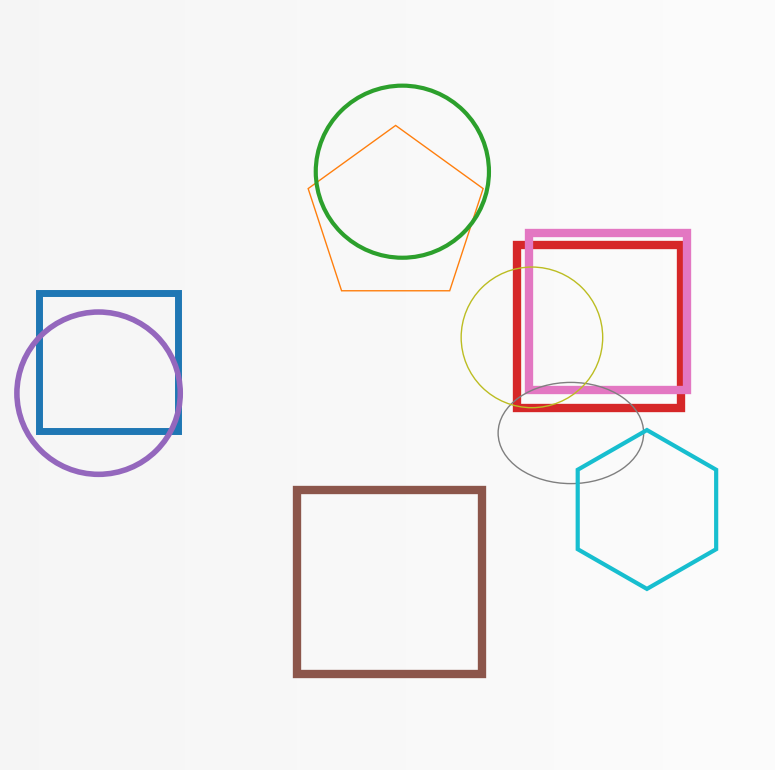[{"shape": "square", "thickness": 2.5, "radius": 0.45, "center": [0.14, 0.53]}, {"shape": "pentagon", "thickness": 0.5, "radius": 0.59, "center": [0.51, 0.718]}, {"shape": "circle", "thickness": 1.5, "radius": 0.56, "center": [0.519, 0.777]}, {"shape": "square", "thickness": 3, "radius": 0.53, "center": [0.773, 0.576]}, {"shape": "circle", "thickness": 2, "radius": 0.53, "center": [0.127, 0.489]}, {"shape": "square", "thickness": 3, "radius": 0.6, "center": [0.503, 0.244]}, {"shape": "square", "thickness": 3, "radius": 0.51, "center": [0.784, 0.596]}, {"shape": "oval", "thickness": 0.5, "radius": 0.47, "center": [0.737, 0.438]}, {"shape": "circle", "thickness": 0.5, "radius": 0.46, "center": [0.686, 0.562]}, {"shape": "hexagon", "thickness": 1.5, "radius": 0.52, "center": [0.835, 0.338]}]